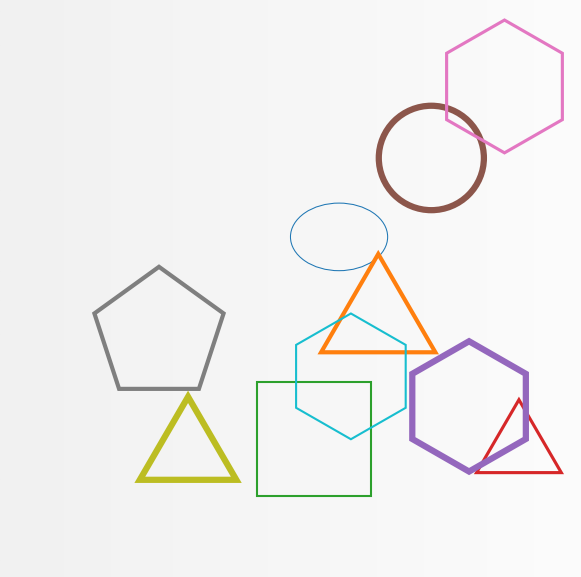[{"shape": "oval", "thickness": 0.5, "radius": 0.42, "center": [0.583, 0.589]}, {"shape": "triangle", "thickness": 2, "radius": 0.57, "center": [0.651, 0.446]}, {"shape": "square", "thickness": 1, "radius": 0.49, "center": [0.541, 0.239]}, {"shape": "triangle", "thickness": 1.5, "radius": 0.42, "center": [0.893, 0.223]}, {"shape": "hexagon", "thickness": 3, "radius": 0.56, "center": [0.807, 0.295]}, {"shape": "circle", "thickness": 3, "radius": 0.45, "center": [0.742, 0.726]}, {"shape": "hexagon", "thickness": 1.5, "radius": 0.57, "center": [0.868, 0.849]}, {"shape": "pentagon", "thickness": 2, "radius": 0.58, "center": [0.274, 0.42]}, {"shape": "triangle", "thickness": 3, "radius": 0.48, "center": [0.324, 0.216]}, {"shape": "hexagon", "thickness": 1, "radius": 0.54, "center": [0.604, 0.347]}]